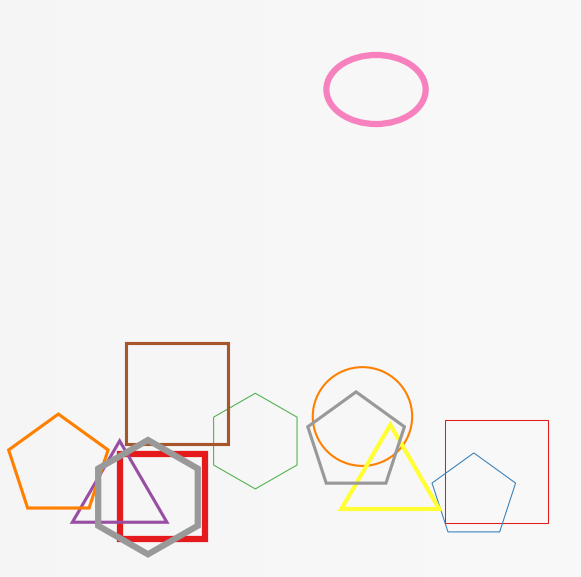[{"shape": "square", "thickness": 3, "radius": 0.37, "center": [0.28, 0.14]}, {"shape": "square", "thickness": 0.5, "radius": 0.44, "center": [0.854, 0.183]}, {"shape": "pentagon", "thickness": 0.5, "radius": 0.38, "center": [0.815, 0.139]}, {"shape": "hexagon", "thickness": 0.5, "radius": 0.41, "center": [0.439, 0.235]}, {"shape": "triangle", "thickness": 1.5, "radius": 0.47, "center": [0.206, 0.142]}, {"shape": "pentagon", "thickness": 1.5, "radius": 0.45, "center": [0.1, 0.192]}, {"shape": "circle", "thickness": 1, "radius": 0.43, "center": [0.624, 0.278]}, {"shape": "triangle", "thickness": 2, "radius": 0.49, "center": [0.671, 0.166]}, {"shape": "square", "thickness": 1.5, "radius": 0.44, "center": [0.304, 0.318]}, {"shape": "oval", "thickness": 3, "radius": 0.43, "center": [0.647, 0.844]}, {"shape": "pentagon", "thickness": 1.5, "radius": 0.44, "center": [0.613, 0.233]}, {"shape": "hexagon", "thickness": 3, "radius": 0.49, "center": [0.255, 0.138]}]